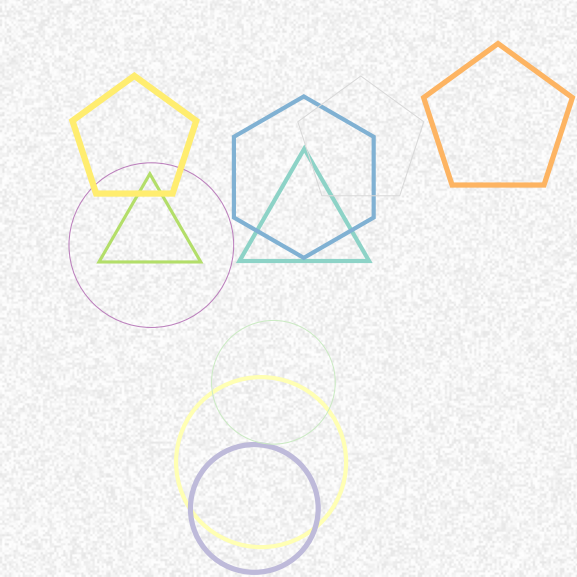[{"shape": "triangle", "thickness": 2, "radius": 0.65, "center": [0.527, 0.612]}, {"shape": "circle", "thickness": 2, "radius": 0.74, "center": [0.452, 0.199]}, {"shape": "circle", "thickness": 2.5, "radius": 0.55, "center": [0.44, 0.119]}, {"shape": "hexagon", "thickness": 2, "radius": 0.7, "center": [0.526, 0.692]}, {"shape": "pentagon", "thickness": 2.5, "radius": 0.68, "center": [0.862, 0.788]}, {"shape": "triangle", "thickness": 1.5, "radius": 0.51, "center": [0.26, 0.596]}, {"shape": "pentagon", "thickness": 0.5, "radius": 0.57, "center": [0.625, 0.753]}, {"shape": "circle", "thickness": 0.5, "radius": 0.71, "center": [0.262, 0.575]}, {"shape": "circle", "thickness": 0.5, "radius": 0.54, "center": [0.473, 0.337]}, {"shape": "pentagon", "thickness": 3, "radius": 0.56, "center": [0.233, 0.755]}]